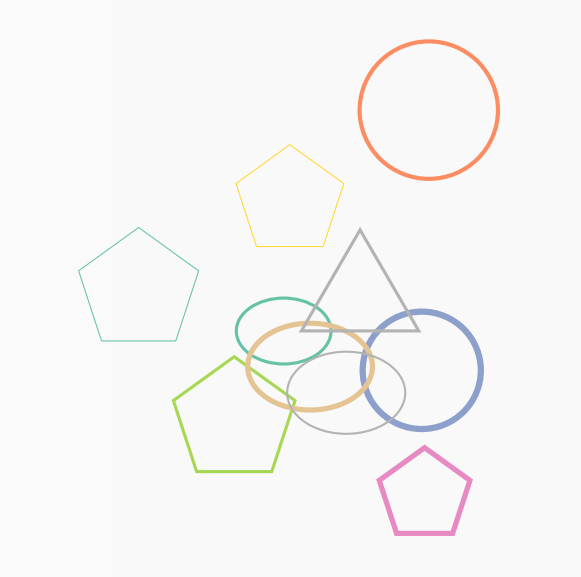[{"shape": "oval", "thickness": 1.5, "radius": 0.41, "center": [0.488, 0.426]}, {"shape": "pentagon", "thickness": 0.5, "radius": 0.54, "center": [0.239, 0.497]}, {"shape": "circle", "thickness": 2, "radius": 0.6, "center": [0.738, 0.808]}, {"shape": "circle", "thickness": 3, "radius": 0.51, "center": [0.726, 0.358]}, {"shape": "pentagon", "thickness": 2.5, "radius": 0.41, "center": [0.731, 0.142]}, {"shape": "pentagon", "thickness": 1.5, "radius": 0.55, "center": [0.403, 0.271]}, {"shape": "pentagon", "thickness": 0.5, "radius": 0.49, "center": [0.499, 0.651]}, {"shape": "oval", "thickness": 2.5, "radius": 0.54, "center": [0.533, 0.364]}, {"shape": "triangle", "thickness": 1.5, "radius": 0.58, "center": [0.619, 0.484]}, {"shape": "oval", "thickness": 1, "radius": 0.51, "center": [0.596, 0.319]}]